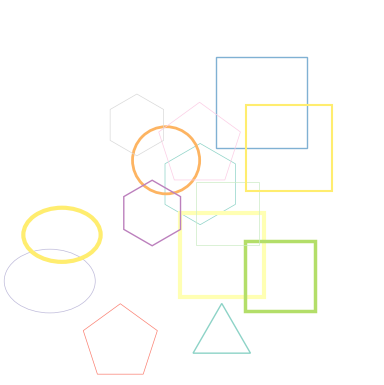[{"shape": "hexagon", "thickness": 0.5, "radius": 0.53, "center": [0.52, 0.522]}, {"shape": "triangle", "thickness": 1, "radius": 0.43, "center": [0.576, 0.126]}, {"shape": "square", "thickness": 3, "radius": 0.55, "center": [0.576, 0.338]}, {"shape": "oval", "thickness": 0.5, "radius": 0.59, "center": [0.129, 0.27]}, {"shape": "pentagon", "thickness": 0.5, "radius": 0.51, "center": [0.312, 0.11]}, {"shape": "square", "thickness": 1, "radius": 0.59, "center": [0.68, 0.735]}, {"shape": "circle", "thickness": 2, "radius": 0.44, "center": [0.431, 0.584]}, {"shape": "square", "thickness": 2.5, "radius": 0.45, "center": [0.727, 0.284]}, {"shape": "pentagon", "thickness": 0.5, "radius": 0.56, "center": [0.518, 0.623]}, {"shape": "hexagon", "thickness": 0.5, "radius": 0.4, "center": [0.356, 0.676]}, {"shape": "hexagon", "thickness": 1, "radius": 0.43, "center": [0.395, 0.447]}, {"shape": "square", "thickness": 0.5, "radius": 0.41, "center": [0.591, 0.445]}, {"shape": "oval", "thickness": 3, "radius": 0.5, "center": [0.161, 0.39]}, {"shape": "square", "thickness": 1.5, "radius": 0.56, "center": [0.75, 0.616]}]